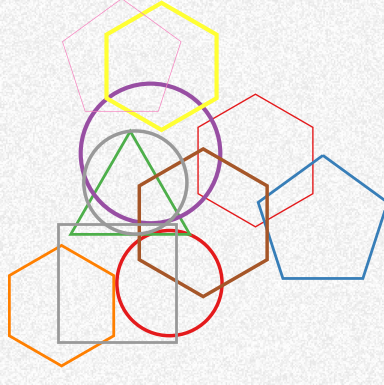[{"shape": "hexagon", "thickness": 1, "radius": 0.86, "center": [0.664, 0.583]}, {"shape": "circle", "thickness": 2.5, "radius": 0.68, "center": [0.44, 0.265]}, {"shape": "pentagon", "thickness": 2, "radius": 0.88, "center": [0.839, 0.42]}, {"shape": "triangle", "thickness": 2, "radius": 0.89, "center": [0.338, 0.481]}, {"shape": "circle", "thickness": 3, "radius": 0.91, "center": [0.391, 0.601]}, {"shape": "hexagon", "thickness": 2, "radius": 0.78, "center": [0.16, 0.206]}, {"shape": "hexagon", "thickness": 3, "radius": 0.83, "center": [0.42, 0.828]}, {"shape": "hexagon", "thickness": 2.5, "radius": 0.96, "center": [0.528, 0.421]}, {"shape": "pentagon", "thickness": 0.5, "radius": 0.81, "center": [0.316, 0.842]}, {"shape": "circle", "thickness": 2.5, "radius": 0.67, "center": [0.352, 0.526]}, {"shape": "square", "thickness": 2, "radius": 0.77, "center": [0.303, 0.265]}]